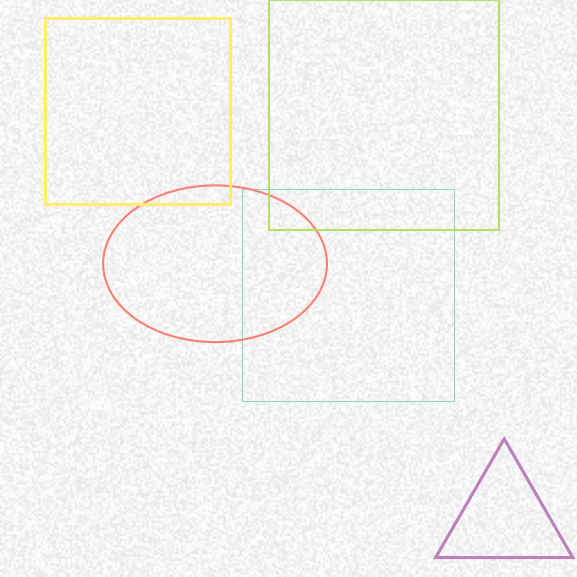[{"shape": "square", "thickness": 0.5, "radius": 0.92, "center": [0.603, 0.488]}, {"shape": "oval", "thickness": 1, "radius": 0.97, "center": [0.372, 0.542]}, {"shape": "square", "thickness": 1, "radius": 1.0, "center": [0.664, 0.799]}, {"shape": "triangle", "thickness": 1.5, "radius": 0.69, "center": [0.873, 0.102]}, {"shape": "square", "thickness": 1.5, "radius": 0.8, "center": [0.239, 0.807]}]